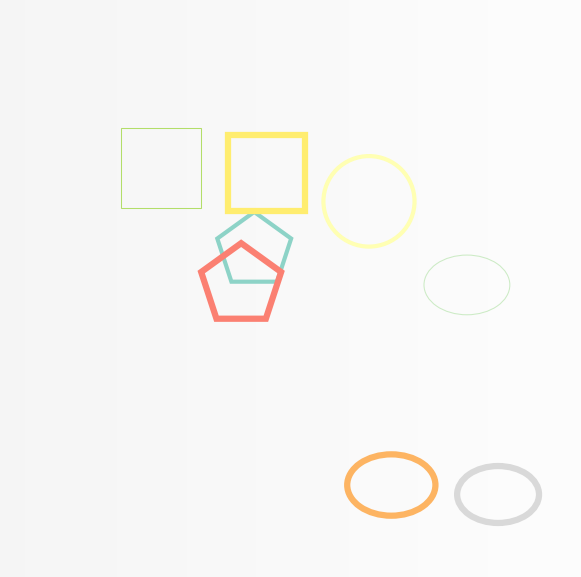[{"shape": "pentagon", "thickness": 2, "radius": 0.33, "center": [0.437, 0.565]}, {"shape": "circle", "thickness": 2, "radius": 0.39, "center": [0.635, 0.65]}, {"shape": "pentagon", "thickness": 3, "radius": 0.36, "center": [0.415, 0.506]}, {"shape": "oval", "thickness": 3, "radius": 0.38, "center": [0.673, 0.159]}, {"shape": "square", "thickness": 0.5, "radius": 0.34, "center": [0.277, 0.708]}, {"shape": "oval", "thickness": 3, "radius": 0.35, "center": [0.857, 0.143]}, {"shape": "oval", "thickness": 0.5, "radius": 0.37, "center": [0.803, 0.506]}, {"shape": "square", "thickness": 3, "radius": 0.33, "center": [0.459, 0.7]}]